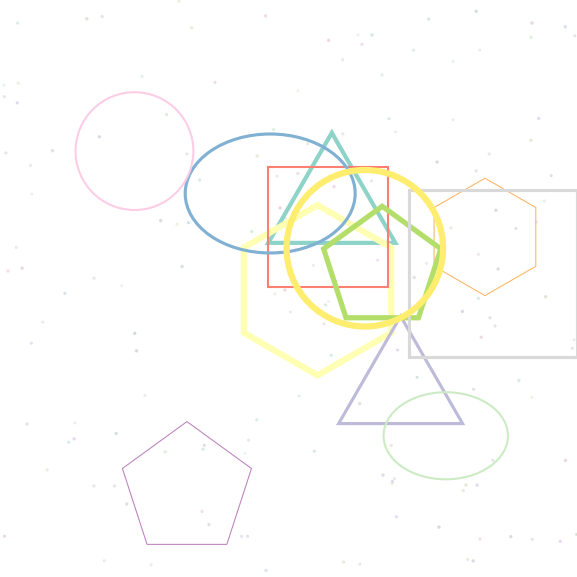[{"shape": "triangle", "thickness": 2, "radius": 0.64, "center": [0.575, 0.642]}, {"shape": "hexagon", "thickness": 3, "radius": 0.74, "center": [0.55, 0.497]}, {"shape": "triangle", "thickness": 1.5, "radius": 0.62, "center": [0.694, 0.328]}, {"shape": "square", "thickness": 1, "radius": 0.52, "center": [0.568, 0.606]}, {"shape": "oval", "thickness": 1.5, "radius": 0.74, "center": [0.468, 0.664]}, {"shape": "hexagon", "thickness": 0.5, "radius": 0.51, "center": [0.84, 0.589]}, {"shape": "pentagon", "thickness": 2.5, "radius": 0.53, "center": [0.662, 0.535]}, {"shape": "circle", "thickness": 1, "radius": 0.51, "center": [0.233, 0.737]}, {"shape": "square", "thickness": 1.5, "radius": 0.73, "center": [0.854, 0.526]}, {"shape": "pentagon", "thickness": 0.5, "radius": 0.59, "center": [0.324, 0.152]}, {"shape": "oval", "thickness": 1, "radius": 0.54, "center": [0.772, 0.245]}, {"shape": "circle", "thickness": 3, "radius": 0.68, "center": [0.632, 0.569]}]